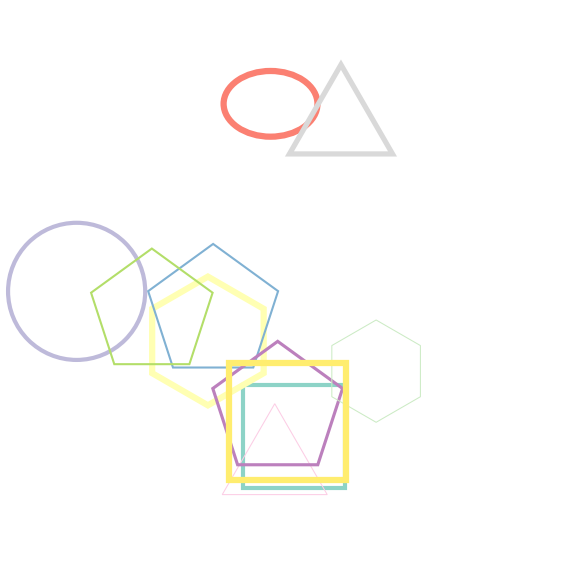[{"shape": "square", "thickness": 2, "radius": 0.44, "center": [0.509, 0.243]}, {"shape": "hexagon", "thickness": 3, "radius": 0.56, "center": [0.36, 0.409]}, {"shape": "circle", "thickness": 2, "radius": 0.59, "center": [0.133, 0.495]}, {"shape": "oval", "thickness": 3, "radius": 0.41, "center": [0.468, 0.819]}, {"shape": "pentagon", "thickness": 1, "radius": 0.59, "center": [0.369, 0.458]}, {"shape": "pentagon", "thickness": 1, "radius": 0.55, "center": [0.263, 0.458]}, {"shape": "triangle", "thickness": 0.5, "radius": 0.52, "center": [0.476, 0.195]}, {"shape": "triangle", "thickness": 2.5, "radius": 0.52, "center": [0.59, 0.784]}, {"shape": "pentagon", "thickness": 1.5, "radius": 0.59, "center": [0.481, 0.29]}, {"shape": "hexagon", "thickness": 0.5, "radius": 0.44, "center": [0.651, 0.356]}, {"shape": "square", "thickness": 3, "radius": 0.51, "center": [0.498, 0.269]}]